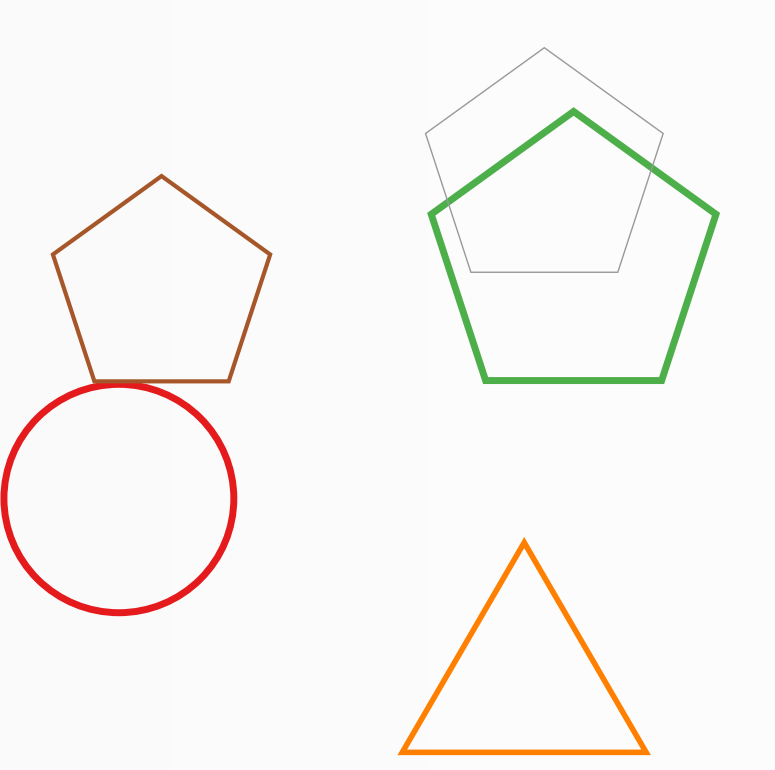[{"shape": "circle", "thickness": 2.5, "radius": 0.74, "center": [0.153, 0.353]}, {"shape": "pentagon", "thickness": 2.5, "radius": 0.97, "center": [0.74, 0.662]}, {"shape": "triangle", "thickness": 2, "radius": 0.91, "center": [0.676, 0.114]}, {"shape": "pentagon", "thickness": 1.5, "radius": 0.74, "center": [0.208, 0.624]}, {"shape": "pentagon", "thickness": 0.5, "radius": 0.81, "center": [0.702, 0.777]}]